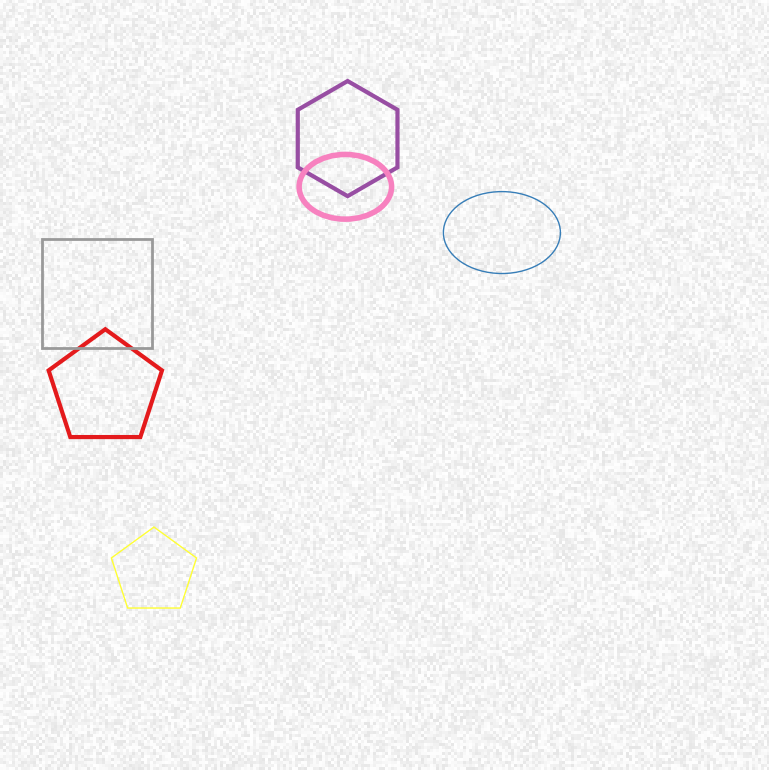[{"shape": "pentagon", "thickness": 1.5, "radius": 0.39, "center": [0.137, 0.495]}, {"shape": "oval", "thickness": 0.5, "radius": 0.38, "center": [0.652, 0.698]}, {"shape": "hexagon", "thickness": 1.5, "radius": 0.37, "center": [0.451, 0.82]}, {"shape": "pentagon", "thickness": 0.5, "radius": 0.29, "center": [0.2, 0.257]}, {"shape": "oval", "thickness": 2, "radius": 0.3, "center": [0.448, 0.757]}, {"shape": "square", "thickness": 1, "radius": 0.36, "center": [0.126, 0.619]}]